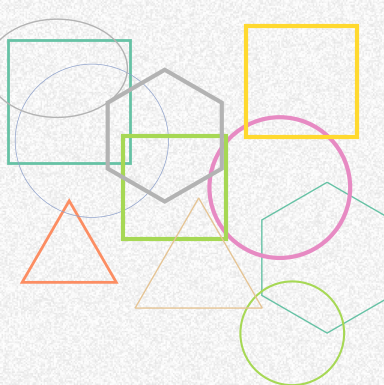[{"shape": "hexagon", "thickness": 1, "radius": 0.98, "center": [0.85, 0.331]}, {"shape": "square", "thickness": 2, "radius": 0.79, "center": [0.178, 0.736]}, {"shape": "triangle", "thickness": 2, "radius": 0.71, "center": [0.18, 0.337]}, {"shape": "circle", "thickness": 0.5, "radius": 1.0, "center": [0.239, 0.634]}, {"shape": "circle", "thickness": 3, "radius": 0.91, "center": [0.727, 0.513]}, {"shape": "circle", "thickness": 1.5, "radius": 0.67, "center": [0.759, 0.134]}, {"shape": "square", "thickness": 3, "radius": 0.67, "center": [0.454, 0.513]}, {"shape": "square", "thickness": 3, "radius": 0.72, "center": [0.782, 0.787]}, {"shape": "triangle", "thickness": 1, "radius": 0.95, "center": [0.516, 0.295]}, {"shape": "oval", "thickness": 1, "radius": 0.91, "center": [0.149, 0.823]}, {"shape": "hexagon", "thickness": 3, "radius": 0.86, "center": [0.428, 0.648]}]